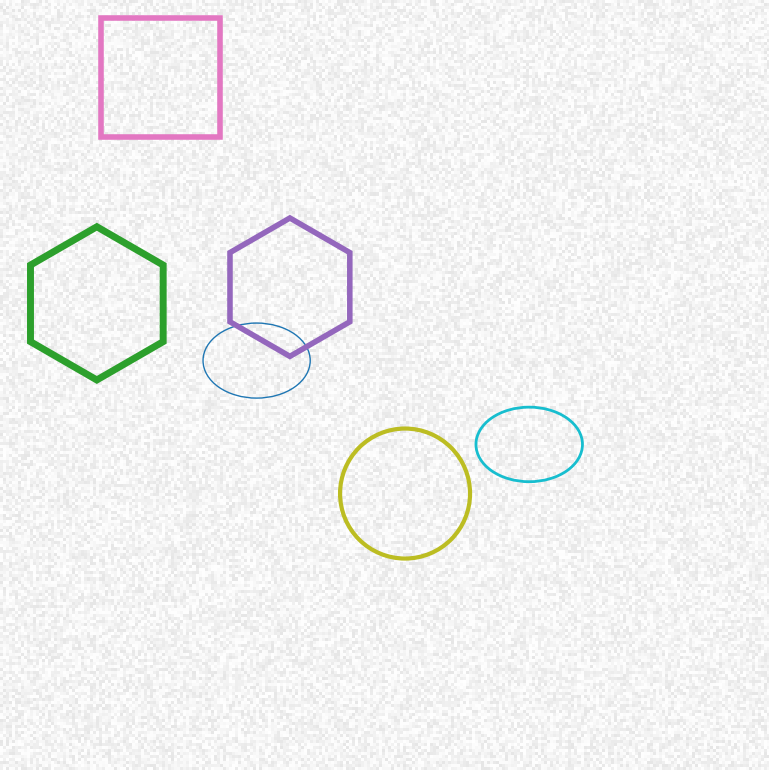[{"shape": "oval", "thickness": 0.5, "radius": 0.35, "center": [0.333, 0.532]}, {"shape": "hexagon", "thickness": 2.5, "radius": 0.5, "center": [0.126, 0.606]}, {"shape": "hexagon", "thickness": 2, "radius": 0.45, "center": [0.376, 0.627]}, {"shape": "square", "thickness": 2, "radius": 0.39, "center": [0.208, 0.9]}, {"shape": "circle", "thickness": 1.5, "radius": 0.42, "center": [0.526, 0.359]}, {"shape": "oval", "thickness": 1, "radius": 0.35, "center": [0.687, 0.423]}]